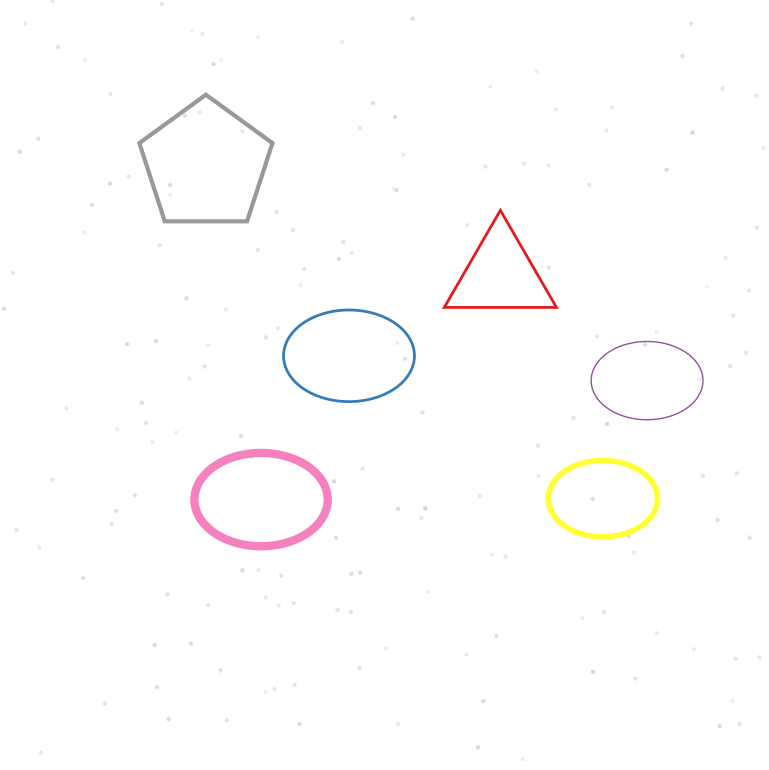[{"shape": "triangle", "thickness": 1, "radius": 0.42, "center": [0.65, 0.643]}, {"shape": "oval", "thickness": 1, "radius": 0.43, "center": [0.453, 0.538]}, {"shape": "oval", "thickness": 0.5, "radius": 0.36, "center": [0.84, 0.506]}, {"shape": "oval", "thickness": 2, "radius": 0.35, "center": [0.783, 0.352]}, {"shape": "oval", "thickness": 3, "radius": 0.43, "center": [0.339, 0.351]}, {"shape": "pentagon", "thickness": 1.5, "radius": 0.45, "center": [0.267, 0.786]}]